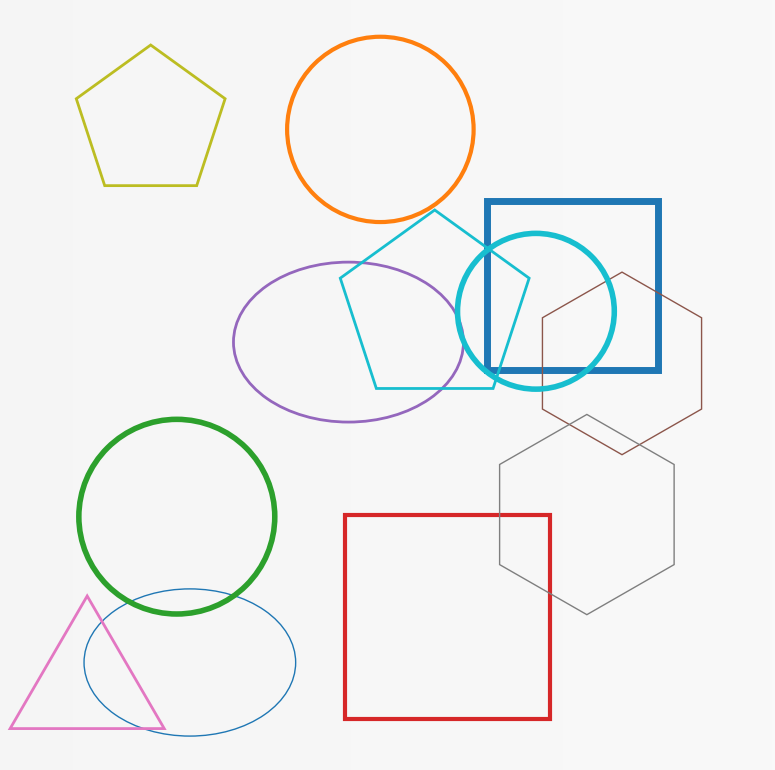[{"shape": "oval", "thickness": 0.5, "radius": 0.68, "center": [0.245, 0.14]}, {"shape": "square", "thickness": 2.5, "radius": 0.55, "center": [0.738, 0.629]}, {"shape": "circle", "thickness": 1.5, "radius": 0.6, "center": [0.491, 0.832]}, {"shape": "circle", "thickness": 2, "radius": 0.63, "center": [0.228, 0.329]}, {"shape": "square", "thickness": 1.5, "radius": 0.66, "center": [0.577, 0.199]}, {"shape": "oval", "thickness": 1, "radius": 0.74, "center": [0.45, 0.556]}, {"shape": "hexagon", "thickness": 0.5, "radius": 0.59, "center": [0.803, 0.528]}, {"shape": "triangle", "thickness": 1, "radius": 0.57, "center": [0.112, 0.111]}, {"shape": "hexagon", "thickness": 0.5, "radius": 0.65, "center": [0.757, 0.332]}, {"shape": "pentagon", "thickness": 1, "radius": 0.5, "center": [0.194, 0.841]}, {"shape": "circle", "thickness": 2, "radius": 0.51, "center": [0.691, 0.596]}, {"shape": "pentagon", "thickness": 1, "radius": 0.64, "center": [0.561, 0.599]}]